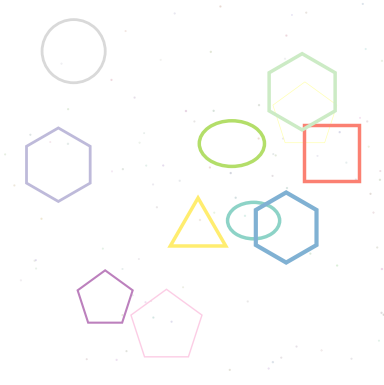[{"shape": "oval", "thickness": 2.5, "radius": 0.34, "center": [0.659, 0.427]}, {"shape": "pentagon", "thickness": 0.5, "radius": 0.44, "center": [0.792, 0.7]}, {"shape": "hexagon", "thickness": 2, "radius": 0.48, "center": [0.152, 0.572]}, {"shape": "square", "thickness": 2.5, "radius": 0.36, "center": [0.861, 0.603]}, {"shape": "hexagon", "thickness": 3, "radius": 0.46, "center": [0.743, 0.409]}, {"shape": "oval", "thickness": 2.5, "radius": 0.42, "center": [0.602, 0.627]}, {"shape": "pentagon", "thickness": 1, "radius": 0.48, "center": [0.432, 0.152]}, {"shape": "circle", "thickness": 2, "radius": 0.41, "center": [0.191, 0.867]}, {"shape": "pentagon", "thickness": 1.5, "radius": 0.38, "center": [0.273, 0.223]}, {"shape": "hexagon", "thickness": 2.5, "radius": 0.49, "center": [0.785, 0.762]}, {"shape": "triangle", "thickness": 2.5, "radius": 0.42, "center": [0.514, 0.403]}]